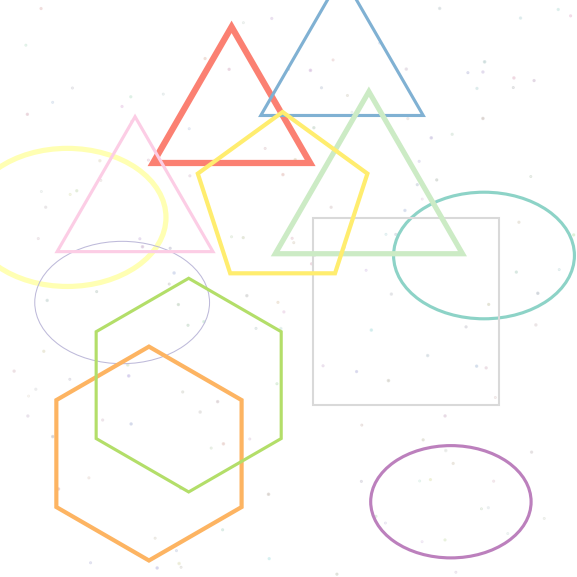[{"shape": "oval", "thickness": 1.5, "radius": 0.78, "center": [0.838, 0.557]}, {"shape": "oval", "thickness": 2.5, "radius": 0.85, "center": [0.117, 0.623]}, {"shape": "oval", "thickness": 0.5, "radius": 0.76, "center": [0.212, 0.475]}, {"shape": "triangle", "thickness": 3, "radius": 0.79, "center": [0.401, 0.795]}, {"shape": "triangle", "thickness": 1.5, "radius": 0.81, "center": [0.592, 0.88]}, {"shape": "hexagon", "thickness": 2, "radius": 0.93, "center": [0.258, 0.214]}, {"shape": "hexagon", "thickness": 1.5, "radius": 0.92, "center": [0.327, 0.332]}, {"shape": "triangle", "thickness": 1.5, "radius": 0.78, "center": [0.234, 0.641]}, {"shape": "square", "thickness": 1, "radius": 0.81, "center": [0.703, 0.459]}, {"shape": "oval", "thickness": 1.5, "radius": 0.69, "center": [0.781, 0.13]}, {"shape": "triangle", "thickness": 2.5, "radius": 0.94, "center": [0.639, 0.653]}, {"shape": "pentagon", "thickness": 2, "radius": 0.77, "center": [0.489, 0.651]}]